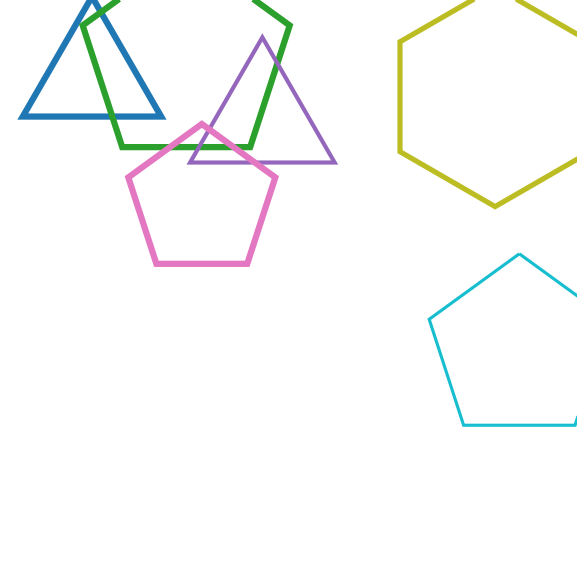[{"shape": "triangle", "thickness": 3, "radius": 0.69, "center": [0.159, 0.866]}, {"shape": "pentagon", "thickness": 3, "radius": 0.94, "center": [0.322, 0.897]}, {"shape": "triangle", "thickness": 2, "radius": 0.72, "center": [0.454, 0.79]}, {"shape": "pentagon", "thickness": 3, "radius": 0.67, "center": [0.349, 0.651]}, {"shape": "hexagon", "thickness": 2.5, "radius": 0.95, "center": [0.857, 0.832]}, {"shape": "pentagon", "thickness": 1.5, "radius": 0.82, "center": [0.899, 0.396]}]